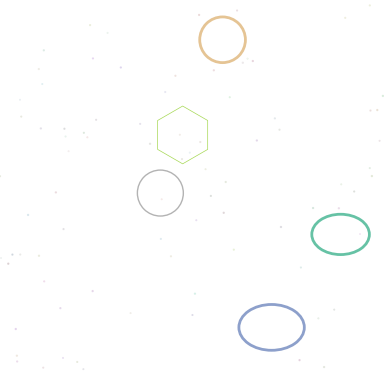[{"shape": "oval", "thickness": 2, "radius": 0.37, "center": [0.885, 0.391]}, {"shape": "oval", "thickness": 2, "radius": 0.42, "center": [0.705, 0.15]}, {"shape": "hexagon", "thickness": 0.5, "radius": 0.38, "center": [0.474, 0.65]}, {"shape": "circle", "thickness": 2, "radius": 0.3, "center": [0.578, 0.897]}, {"shape": "circle", "thickness": 1, "radius": 0.3, "center": [0.417, 0.499]}]